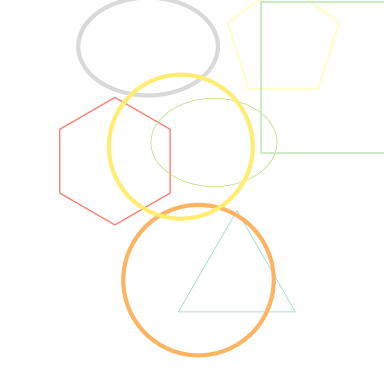[{"shape": "triangle", "thickness": 0.5, "radius": 0.88, "center": [0.615, 0.278]}, {"shape": "pentagon", "thickness": 1, "radius": 0.76, "center": [0.736, 0.893]}, {"shape": "hexagon", "thickness": 1, "radius": 0.83, "center": [0.299, 0.581]}, {"shape": "circle", "thickness": 3, "radius": 0.98, "center": [0.516, 0.272]}, {"shape": "oval", "thickness": 0.5, "radius": 0.82, "center": [0.556, 0.63]}, {"shape": "oval", "thickness": 3, "radius": 0.91, "center": [0.385, 0.879]}, {"shape": "square", "thickness": 1.5, "radius": 0.98, "center": [0.875, 0.798]}, {"shape": "circle", "thickness": 3, "radius": 0.93, "center": [0.47, 0.619]}]